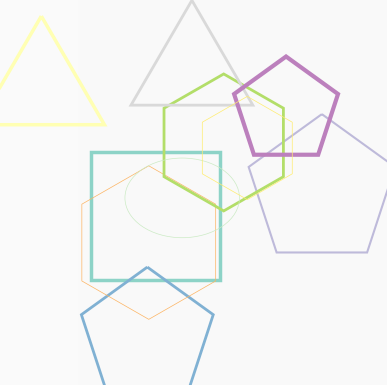[{"shape": "square", "thickness": 2.5, "radius": 0.83, "center": [0.401, 0.438]}, {"shape": "triangle", "thickness": 2.5, "radius": 0.94, "center": [0.107, 0.77]}, {"shape": "pentagon", "thickness": 1.5, "radius": 0.99, "center": [0.831, 0.505]}, {"shape": "pentagon", "thickness": 2, "radius": 0.89, "center": [0.38, 0.127]}, {"shape": "hexagon", "thickness": 0.5, "radius": 1.0, "center": [0.384, 0.37]}, {"shape": "hexagon", "thickness": 2, "radius": 0.89, "center": [0.577, 0.63]}, {"shape": "triangle", "thickness": 2, "radius": 0.91, "center": [0.495, 0.818]}, {"shape": "pentagon", "thickness": 3, "radius": 0.71, "center": [0.738, 0.712]}, {"shape": "oval", "thickness": 0.5, "radius": 0.74, "center": [0.47, 0.486]}, {"shape": "hexagon", "thickness": 0.5, "radius": 0.67, "center": [0.638, 0.616]}]